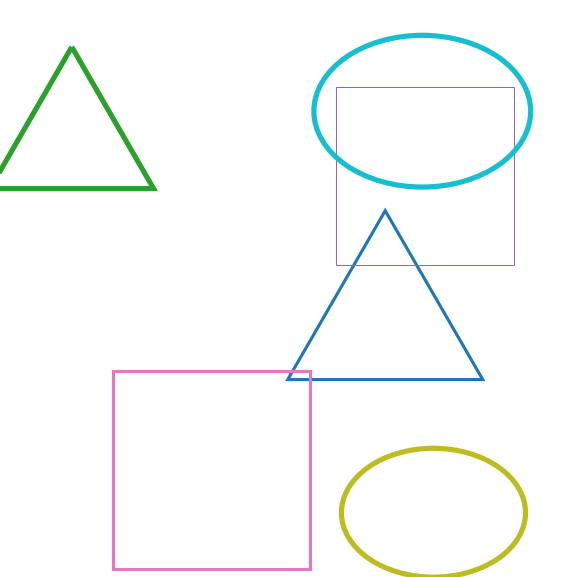[{"shape": "triangle", "thickness": 1.5, "radius": 0.97, "center": [0.667, 0.439]}, {"shape": "triangle", "thickness": 2.5, "radius": 0.82, "center": [0.124, 0.754]}, {"shape": "square", "thickness": 0.5, "radius": 0.77, "center": [0.737, 0.694]}, {"shape": "square", "thickness": 1.5, "radius": 0.86, "center": [0.366, 0.185]}, {"shape": "oval", "thickness": 2.5, "radius": 0.8, "center": [0.751, 0.111]}, {"shape": "oval", "thickness": 2.5, "radius": 0.94, "center": [0.731, 0.807]}]